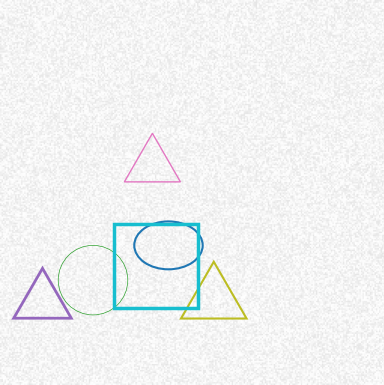[{"shape": "oval", "thickness": 1.5, "radius": 0.44, "center": [0.438, 0.363]}, {"shape": "circle", "thickness": 0.5, "radius": 0.45, "center": [0.242, 0.272]}, {"shape": "triangle", "thickness": 2, "radius": 0.43, "center": [0.11, 0.217]}, {"shape": "triangle", "thickness": 1, "radius": 0.42, "center": [0.396, 0.57]}, {"shape": "triangle", "thickness": 1.5, "radius": 0.49, "center": [0.555, 0.222]}, {"shape": "square", "thickness": 2.5, "radius": 0.55, "center": [0.406, 0.309]}]